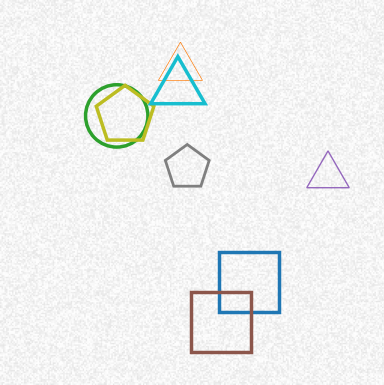[{"shape": "square", "thickness": 2.5, "radius": 0.39, "center": [0.646, 0.266]}, {"shape": "triangle", "thickness": 0.5, "radius": 0.33, "center": [0.469, 0.824]}, {"shape": "circle", "thickness": 2.5, "radius": 0.4, "center": [0.303, 0.699]}, {"shape": "triangle", "thickness": 1, "radius": 0.32, "center": [0.852, 0.544]}, {"shape": "square", "thickness": 2.5, "radius": 0.39, "center": [0.573, 0.164]}, {"shape": "pentagon", "thickness": 2, "radius": 0.3, "center": [0.486, 0.565]}, {"shape": "pentagon", "thickness": 2.5, "radius": 0.39, "center": [0.325, 0.7]}, {"shape": "triangle", "thickness": 2.5, "radius": 0.41, "center": [0.462, 0.771]}]